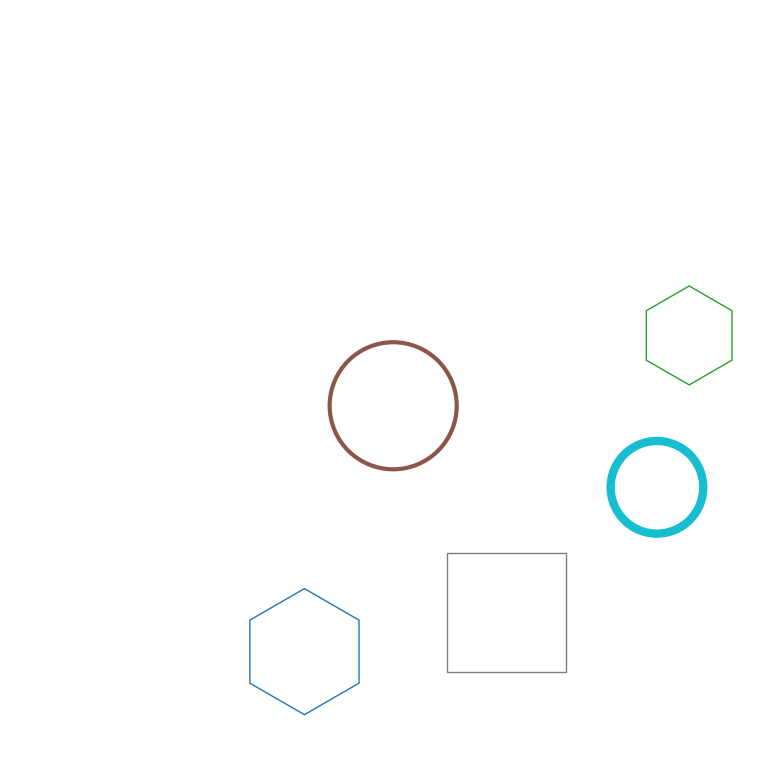[{"shape": "hexagon", "thickness": 0.5, "radius": 0.41, "center": [0.395, 0.154]}, {"shape": "hexagon", "thickness": 0.5, "radius": 0.32, "center": [0.895, 0.564]}, {"shape": "circle", "thickness": 1.5, "radius": 0.41, "center": [0.511, 0.473]}, {"shape": "square", "thickness": 0.5, "radius": 0.39, "center": [0.658, 0.204]}, {"shape": "circle", "thickness": 3, "radius": 0.3, "center": [0.853, 0.367]}]